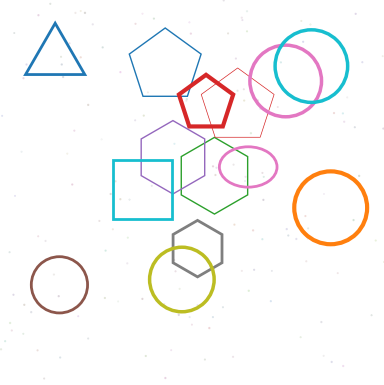[{"shape": "pentagon", "thickness": 1, "radius": 0.49, "center": [0.429, 0.829]}, {"shape": "triangle", "thickness": 2, "radius": 0.44, "center": [0.143, 0.851]}, {"shape": "circle", "thickness": 3, "radius": 0.47, "center": [0.859, 0.46]}, {"shape": "hexagon", "thickness": 1, "radius": 0.5, "center": [0.557, 0.544]}, {"shape": "pentagon", "thickness": 0.5, "radius": 0.5, "center": [0.617, 0.724]}, {"shape": "pentagon", "thickness": 3, "radius": 0.37, "center": [0.535, 0.732]}, {"shape": "hexagon", "thickness": 1, "radius": 0.48, "center": [0.449, 0.591]}, {"shape": "circle", "thickness": 2, "radius": 0.37, "center": [0.154, 0.26]}, {"shape": "circle", "thickness": 2.5, "radius": 0.47, "center": [0.742, 0.79]}, {"shape": "oval", "thickness": 2, "radius": 0.37, "center": [0.645, 0.566]}, {"shape": "hexagon", "thickness": 2, "radius": 0.37, "center": [0.513, 0.354]}, {"shape": "circle", "thickness": 2.5, "radius": 0.42, "center": [0.472, 0.274]}, {"shape": "square", "thickness": 2, "radius": 0.38, "center": [0.37, 0.507]}, {"shape": "circle", "thickness": 2.5, "radius": 0.47, "center": [0.809, 0.828]}]